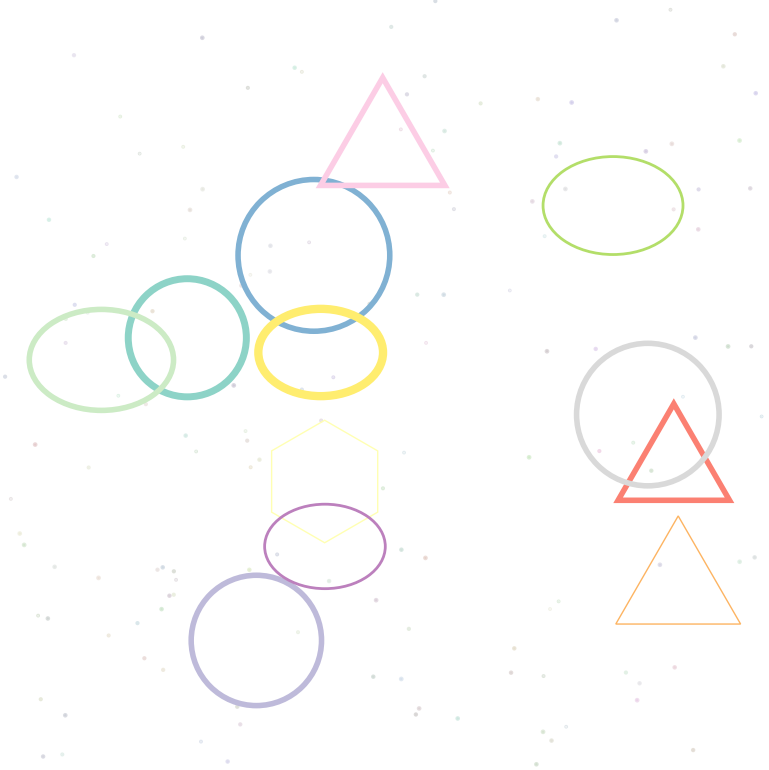[{"shape": "circle", "thickness": 2.5, "radius": 0.38, "center": [0.243, 0.561]}, {"shape": "hexagon", "thickness": 0.5, "radius": 0.4, "center": [0.422, 0.375]}, {"shape": "circle", "thickness": 2, "radius": 0.42, "center": [0.333, 0.168]}, {"shape": "triangle", "thickness": 2, "radius": 0.42, "center": [0.875, 0.392]}, {"shape": "circle", "thickness": 2, "radius": 0.49, "center": [0.408, 0.668]}, {"shape": "triangle", "thickness": 0.5, "radius": 0.47, "center": [0.881, 0.236]}, {"shape": "oval", "thickness": 1, "radius": 0.45, "center": [0.796, 0.733]}, {"shape": "triangle", "thickness": 2, "radius": 0.47, "center": [0.497, 0.806]}, {"shape": "circle", "thickness": 2, "radius": 0.46, "center": [0.841, 0.462]}, {"shape": "oval", "thickness": 1, "radius": 0.39, "center": [0.422, 0.29]}, {"shape": "oval", "thickness": 2, "radius": 0.47, "center": [0.132, 0.533]}, {"shape": "oval", "thickness": 3, "radius": 0.4, "center": [0.416, 0.542]}]